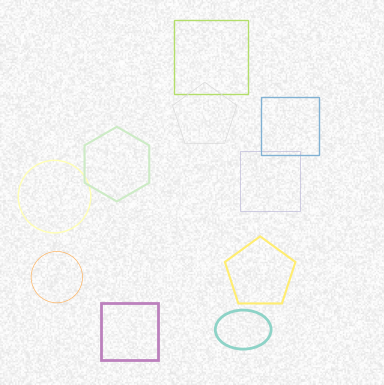[{"shape": "oval", "thickness": 2, "radius": 0.36, "center": [0.632, 0.144]}, {"shape": "circle", "thickness": 1, "radius": 0.47, "center": [0.142, 0.489]}, {"shape": "square", "thickness": 0.5, "radius": 0.39, "center": [0.701, 0.53]}, {"shape": "square", "thickness": 1, "radius": 0.38, "center": [0.753, 0.672]}, {"shape": "circle", "thickness": 0.5, "radius": 0.33, "center": [0.148, 0.28]}, {"shape": "square", "thickness": 1, "radius": 0.48, "center": [0.549, 0.853]}, {"shape": "pentagon", "thickness": 0.5, "radius": 0.44, "center": [0.532, 0.699]}, {"shape": "square", "thickness": 2, "radius": 0.37, "center": [0.336, 0.139]}, {"shape": "hexagon", "thickness": 1.5, "radius": 0.48, "center": [0.304, 0.574]}, {"shape": "pentagon", "thickness": 1.5, "radius": 0.48, "center": [0.676, 0.29]}]